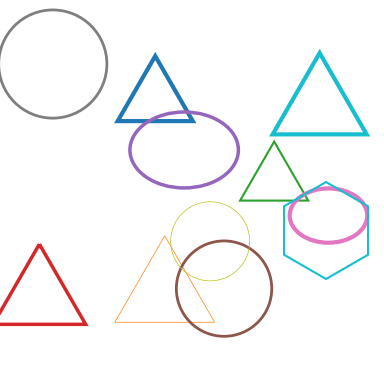[{"shape": "triangle", "thickness": 3, "radius": 0.56, "center": [0.403, 0.742]}, {"shape": "triangle", "thickness": 0.5, "radius": 0.75, "center": [0.428, 0.238]}, {"shape": "triangle", "thickness": 1.5, "radius": 0.51, "center": [0.712, 0.53]}, {"shape": "triangle", "thickness": 2.5, "radius": 0.69, "center": [0.102, 0.227]}, {"shape": "oval", "thickness": 2.5, "radius": 0.7, "center": [0.478, 0.61]}, {"shape": "circle", "thickness": 2, "radius": 0.62, "center": [0.582, 0.25]}, {"shape": "oval", "thickness": 3, "radius": 0.5, "center": [0.853, 0.44]}, {"shape": "circle", "thickness": 2, "radius": 0.7, "center": [0.137, 0.834]}, {"shape": "circle", "thickness": 0.5, "radius": 0.51, "center": [0.546, 0.373]}, {"shape": "hexagon", "thickness": 1.5, "radius": 0.63, "center": [0.847, 0.401]}, {"shape": "triangle", "thickness": 3, "radius": 0.7, "center": [0.83, 0.721]}]